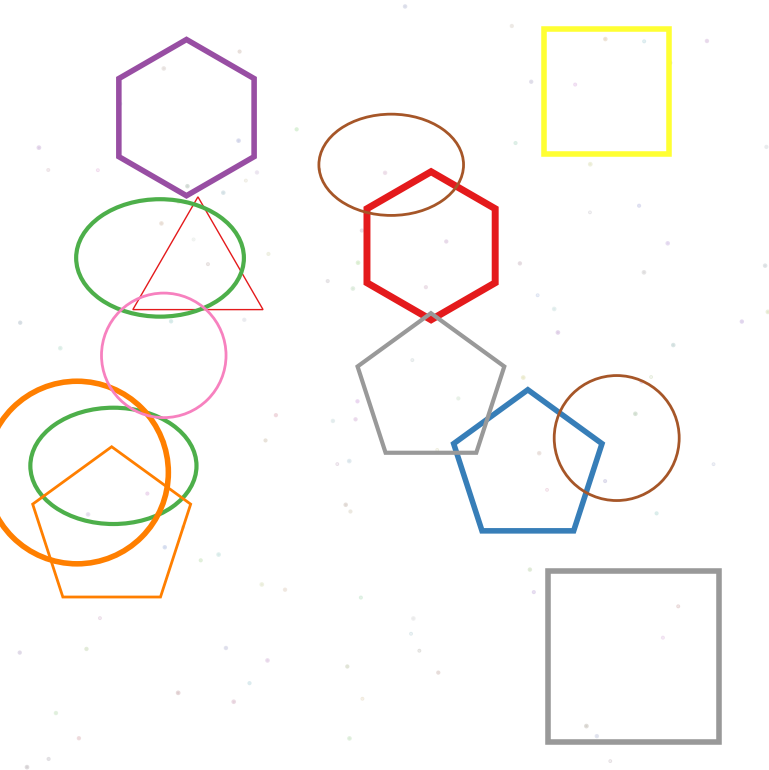[{"shape": "hexagon", "thickness": 2.5, "radius": 0.48, "center": [0.56, 0.681]}, {"shape": "triangle", "thickness": 0.5, "radius": 0.49, "center": [0.257, 0.647]}, {"shape": "pentagon", "thickness": 2, "radius": 0.51, "center": [0.685, 0.393]}, {"shape": "oval", "thickness": 1.5, "radius": 0.54, "center": [0.147, 0.395]}, {"shape": "oval", "thickness": 1.5, "radius": 0.54, "center": [0.208, 0.665]}, {"shape": "hexagon", "thickness": 2, "radius": 0.51, "center": [0.242, 0.847]}, {"shape": "circle", "thickness": 2, "radius": 0.59, "center": [0.1, 0.386]}, {"shape": "pentagon", "thickness": 1, "radius": 0.54, "center": [0.145, 0.312]}, {"shape": "square", "thickness": 2, "radius": 0.41, "center": [0.788, 0.881]}, {"shape": "oval", "thickness": 1, "radius": 0.47, "center": [0.508, 0.786]}, {"shape": "circle", "thickness": 1, "radius": 0.41, "center": [0.801, 0.431]}, {"shape": "circle", "thickness": 1, "radius": 0.4, "center": [0.213, 0.539]}, {"shape": "square", "thickness": 2, "radius": 0.56, "center": [0.823, 0.147]}, {"shape": "pentagon", "thickness": 1.5, "radius": 0.5, "center": [0.56, 0.493]}]